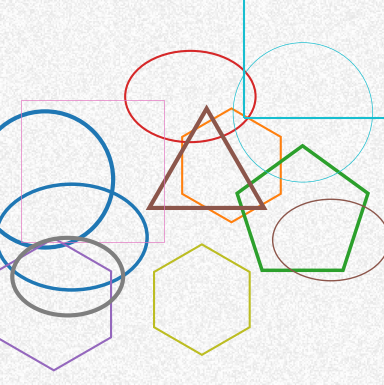[{"shape": "circle", "thickness": 3, "radius": 0.88, "center": [0.117, 0.534]}, {"shape": "oval", "thickness": 2.5, "radius": 0.98, "center": [0.186, 0.384]}, {"shape": "hexagon", "thickness": 1.5, "radius": 0.74, "center": [0.601, 0.571]}, {"shape": "pentagon", "thickness": 2.5, "radius": 0.89, "center": [0.786, 0.442]}, {"shape": "oval", "thickness": 1.5, "radius": 0.85, "center": [0.494, 0.749]}, {"shape": "hexagon", "thickness": 1.5, "radius": 0.86, "center": [0.14, 0.21]}, {"shape": "triangle", "thickness": 3, "radius": 0.86, "center": [0.537, 0.546]}, {"shape": "oval", "thickness": 1, "radius": 0.76, "center": [0.859, 0.377]}, {"shape": "square", "thickness": 0.5, "radius": 0.92, "center": [0.241, 0.556]}, {"shape": "oval", "thickness": 3, "radius": 0.72, "center": [0.176, 0.281]}, {"shape": "hexagon", "thickness": 1.5, "radius": 0.72, "center": [0.524, 0.222]}, {"shape": "circle", "thickness": 0.5, "radius": 0.91, "center": [0.787, 0.708]}, {"shape": "square", "thickness": 1.5, "radius": 0.95, "center": [0.823, 0.882]}]